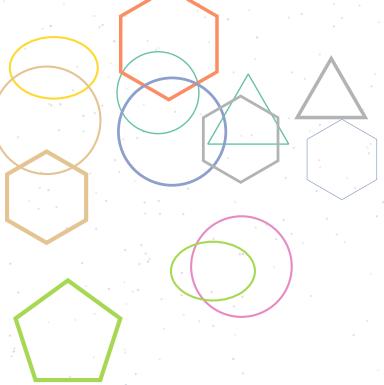[{"shape": "circle", "thickness": 1, "radius": 0.53, "center": [0.41, 0.759]}, {"shape": "triangle", "thickness": 1, "radius": 0.61, "center": [0.645, 0.686]}, {"shape": "hexagon", "thickness": 2.5, "radius": 0.72, "center": [0.439, 0.886]}, {"shape": "hexagon", "thickness": 0.5, "radius": 0.52, "center": [0.888, 0.586]}, {"shape": "circle", "thickness": 2, "radius": 0.7, "center": [0.447, 0.658]}, {"shape": "circle", "thickness": 1.5, "radius": 0.65, "center": [0.627, 0.308]}, {"shape": "oval", "thickness": 1.5, "radius": 0.54, "center": [0.553, 0.296]}, {"shape": "pentagon", "thickness": 3, "radius": 0.72, "center": [0.176, 0.129]}, {"shape": "oval", "thickness": 1.5, "radius": 0.57, "center": [0.14, 0.824]}, {"shape": "circle", "thickness": 1.5, "radius": 0.7, "center": [0.121, 0.688]}, {"shape": "hexagon", "thickness": 3, "radius": 0.59, "center": [0.121, 0.488]}, {"shape": "triangle", "thickness": 2.5, "radius": 0.51, "center": [0.86, 0.746]}, {"shape": "hexagon", "thickness": 2, "radius": 0.56, "center": [0.625, 0.638]}]